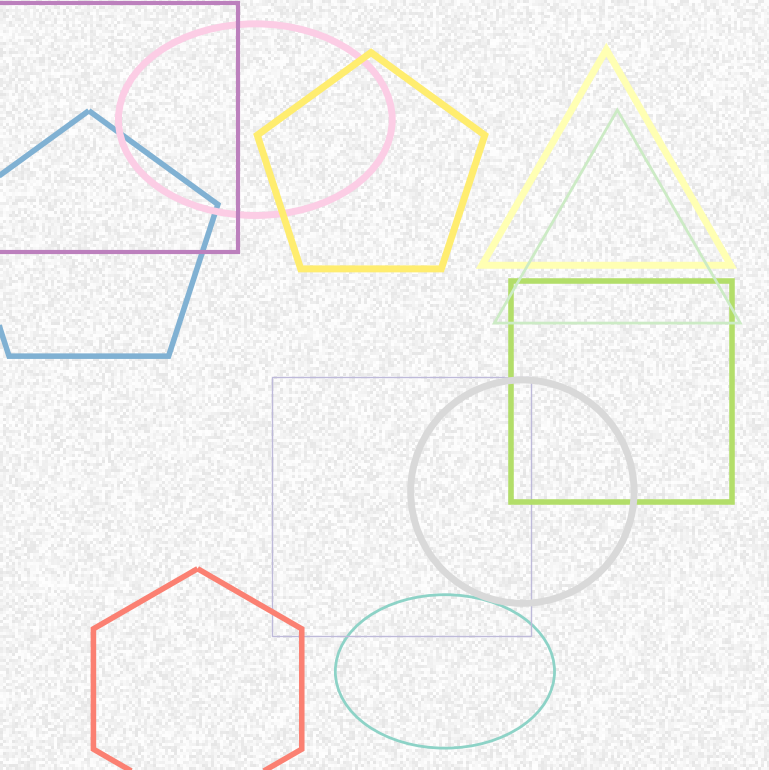[{"shape": "oval", "thickness": 1, "radius": 0.71, "center": [0.578, 0.128]}, {"shape": "triangle", "thickness": 2.5, "radius": 0.93, "center": [0.787, 0.749]}, {"shape": "square", "thickness": 0.5, "radius": 0.84, "center": [0.521, 0.343]}, {"shape": "hexagon", "thickness": 2, "radius": 0.78, "center": [0.257, 0.105]}, {"shape": "pentagon", "thickness": 2, "radius": 0.88, "center": [0.115, 0.68]}, {"shape": "square", "thickness": 2, "radius": 0.72, "center": [0.807, 0.492]}, {"shape": "oval", "thickness": 2.5, "radius": 0.89, "center": [0.332, 0.845]}, {"shape": "circle", "thickness": 2.5, "radius": 0.73, "center": [0.678, 0.362]}, {"shape": "square", "thickness": 1.5, "radius": 0.81, "center": [0.146, 0.834]}, {"shape": "triangle", "thickness": 1, "radius": 0.92, "center": [0.802, 0.673]}, {"shape": "pentagon", "thickness": 2.5, "radius": 0.78, "center": [0.482, 0.776]}]